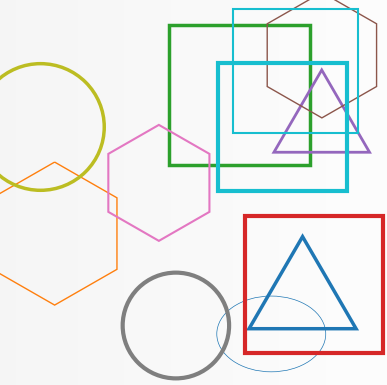[{"shape": "oval", "thickness": 0.5, "radius": 0.7, "center": [0.7, 0.133]}, {"shape": "triangle", "thickness": 2.5, "radius": 0.8, "center": [0.781, 0.226]}, {"shape": "hexagon", "thickness": 1, "radius": 0.93, "center": [0.141, 0.393]}, {"shape": "square", "thickness": 2.5, "radius": 0.91, "center": [0.617, 0.754]}, {"shape": "square", "thickness": 3, "radius": 0.89, "center": [0.81, 0.262]}, {"shape": "triangle", "thickness": 2, "radius": 0.71, "center": [0.83, 0.676]}, {"shape": "hexagon", "thickness": 1, "radius": 0.81, "center": [0.831, 0.857]}, {"shape": "hexagon", "thickness": 1.5, "radius": 0.75, "center": [0.41, 0.525]}, {"shape": "circle", "thickness": 3, "radius": 0.69, "center": [0.454, 0.155]}, {"shape": "circle", "thickness": 2.5, "radius": 0.82, "center": [0.105, 0.67]}, {"shape": "square", "thickness": 3, "radius": 0.83, "center": [0.728, 0.67]}, {"shape": "square", "thickness": 1.5, "radius": 0.81, "center": [0.762, 0.816]}]